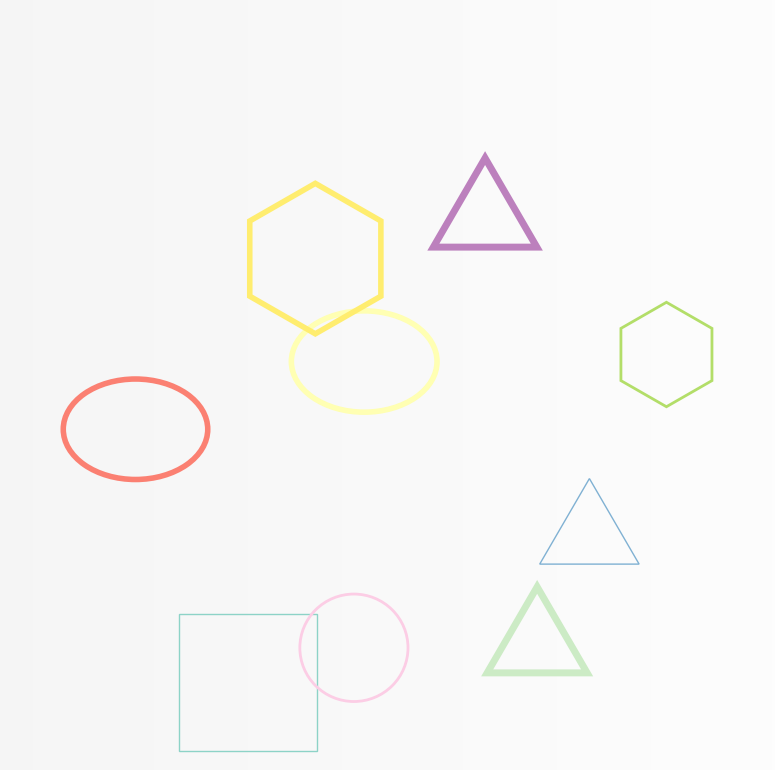[{"shape": "square", "thickness": 0.5, "radius": 0.44, "center": [0.32, 0.114]}, {"shape": "oval", "thickness": 2, "radius": 0.47, "center": [0.47, 0.531]}, {"shape": "oval", "thickness": 2, "radius": 0.47, "center": [0.175, 0.443]}, {"shape": "triangle", "thickness": 0.5, "radius": 0.37, "center": [0.761, 0.304]}, {"shape": "hexagon", "thickness": 1, "radius": 0.34, "center": [0.86, 0.54]}, {"shape": "circle", "thickness": 1, "radius": 0.35, "center": [0.457, 0.159]}, {"shape": "triangle", "thickness": 2.5, "radius": 0.39, "center": [0.626, 0.718]}, {"shape": "triangle", "thickness": 2.5, "radius": 0.37, "center": [0.693, 0.163]}, {"shape": "hexagon", "thickness": 2, "radius": 0.49, "center": [0.407, 0.664]}]